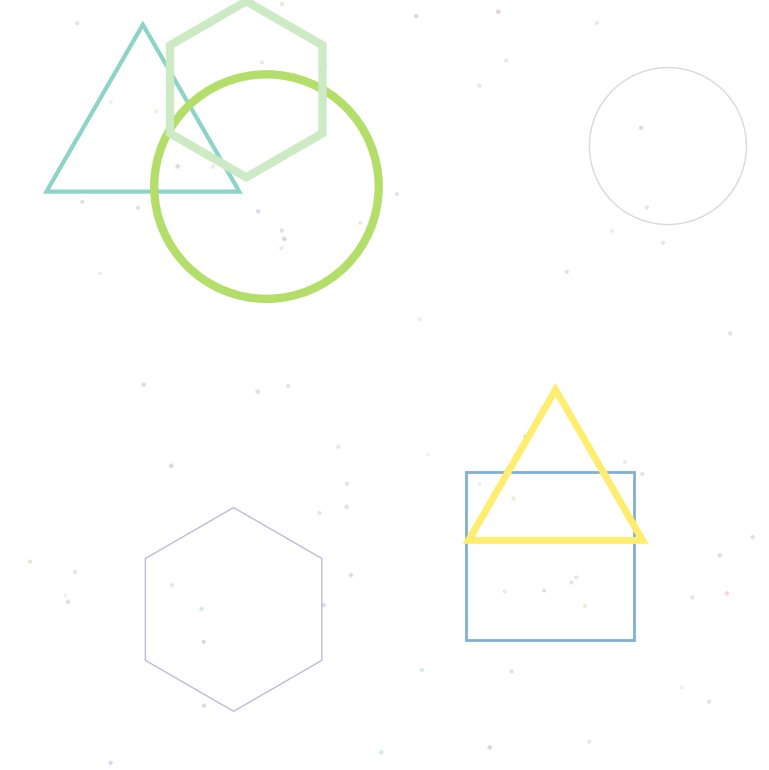[{"shape": "triangle", "thickness": 1.5, "radius": 0.72, "center": [0.186, 0.823]}, {"shape": "hexagon", "thickness": 0.5, "radius": 0.66, "center": [0.303, 0.209]}, {"shape": "square", "thickness": 1, "radius": 0.55, "center": [0.715, 0.278]}, {"shape": "circle", "thickness": 3, "radius": 0.73, "center": [0.346, 0.758]}, {"shape": "circle", "thickness": 0.5, "radius": 0.51, "center": [0.867, 0.81]}, {"shape": "hexagon", "thickness": 3, "radius": 0.57, "center": [0.32, 0.884]}, {"shape": "triangle", "thickness": 2.5, "radius": 0.65, "center": [0.722, 0.363]}]